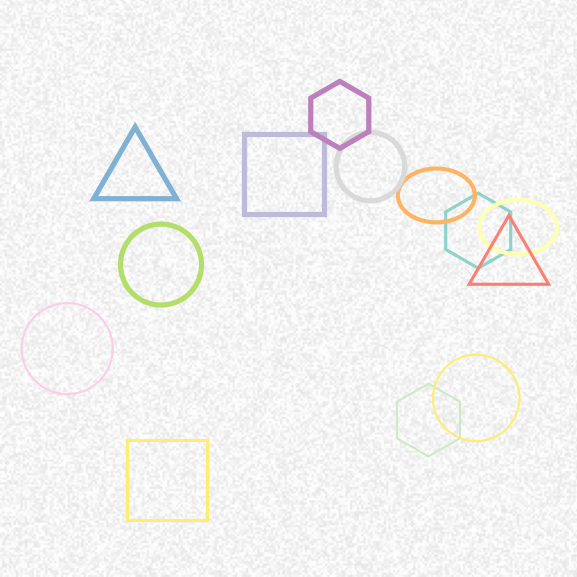[{"shape": "hexagon", "thickness": 1.5, "radius": 0.32, "center": [0.828, 0.6]}, {"shape": "oval", "thickness": 2, "radius": 0.34, "center": [0.897, 0.606]}, {"shape": "square", "thickness": 2.5, "radius": 0.34, "center": [0.492, 0.698]}, {"shape": "triangle", "thickness": 1.5, "radius": 0.4, "center": [0.881, 0.547]}, {"shape": "triangle", "thickness": 2.5, "radius": 0.41, "center": [0.234, 0.696]}, {"shape": "oval", "thickness": 2, "radius": 0.33, "center": [0.756, 0.661]}, {"shape": "circle", "thickness": 2.5, "radius": 0.35, "center": [0.279, 0.541]}, {"shape": "circle", "thickness": 1, "radius": 0.39, "center": [0.116, 0.396]}, {"shape": "circle", "thickness": 2.5, "radius": 0.3, "center": [0.641, 0.711]}, {"shape": "hexagon", "thickness": 2.5, "radius": 0.29, "center": [0.588, 0.8]}, {"shape": "hexagon", "thickness": 1, "radius": 0.32, "center": [0.742, 0.272]}, {"shape": "square", "thickness": 1.5, "radius": 0.35, "center": [0.289, 0.168]}, {"shape": "circle", "thickness": 1, "radius": 0.37, "center": [0.825, 0.31]}]